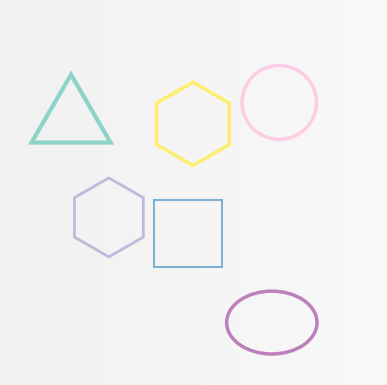[{"shape": "triangle", "thickness": 3, "radius": 0.59, "center": [0.183, 0.689]}, {"shape": "hexagon", "thickness": 2, "radius": 0.51, "center": [0.281, 0.435]}, {"shape": "square", "thickness": 1.5, "radius": 0.43, "center": [0.485, 0.395]}, {"shape": "circle", "thickness": 2.5, "radius": 0.48, "center": [0.721, 0.734]}, {"shape": "oval", "thickness": 2.5, "radius": 0.58, "center": [0.701, 0.162]}, {"shape": "hexagon", "thickness": 2.5, "radius": 0.54, "center": [0.498, 0.678]}]